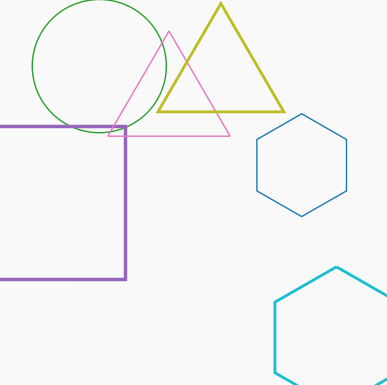[{"shape": "hexagon", "thickness": 1, "radius": 0.67, "center": [0.779, 0.571]}, {"shape": "circle", "thickness": 1, "radius": 0.87, "center": [0.256, 0.828]}, {"shape": "square", "thickness": 2.5, "radius": 0.99, "center": [0.123, 0.474]}, {"shape": "triangle", "thickness": 1, "radius": 0.91, "center": [0.436, 0.737]}, {"shape": "triangle", "thickness": 2, "radius": 0.94, "center": [0.57, 0.803]}, {"shape": "hexagon", "thickness": 2, "radius": 0.92, "center": [0.868, 0.124]}]